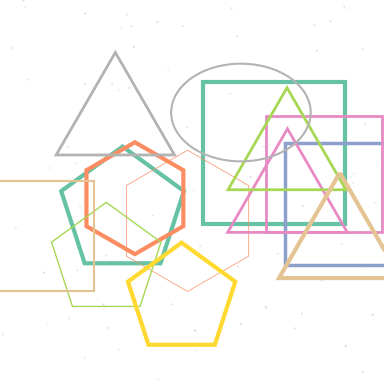[{"shape": "square", "thickness": 3, "radius": 0.92, "center": [0.712, 0.604]}, {"shape": "pentagon", "thickness": 3, "radius": 0.84, "center": [0.318, 0.452]}, {"shape": "hexagon", "thickness": 0.5, "radius": 0.92, "center": [0.487, 0.426]}, {"shape": "hexagon", "thickness": 3, "radius": 0.73, "center": [0.35, 0.485]}, {"shape": "square", "thickness": 2.5, "radius": 0.8, "center": [0.899, 0.47]}, {"shape": "square", "thickness": 2, "radius": 0.75, "center": [0.842, 0.548]}, {"shape": "triangle", "thickness": 2, "radius": 0.9, "center": [0.747, 0.486]}, {"shape": "pentagon", "thickness": 1, "radius": 0.75, "center": [0.276, 0.325]}, {"shape": "triangle", "thickness": 2, "radius": 0.88, "center": [0.745, 0.596]}, {"shape": "pentagon", "thickness": 3, "radius": 0.73, "center": [0.472, 0.223]}, {"shape": "square", "thickness": 1.5, "radius": 0.71, "center": [0.102, 0.387]}, {"shape": "triangle", "thickness": 3, "radius": 0.91, "center": [0.883, 0.369]}, {"shape": "oval", "thickness": 1.5, "radius": 0.91, "center": [0.626, 0.708]}, {"shape": "triangle", "thickness": 2, "radius": 0.89, "center": [0.3, 0.686]}]